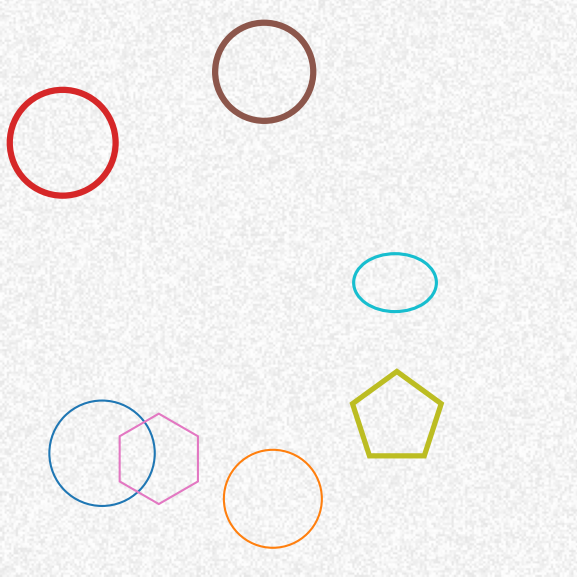[{"shape": "circle", "thickness": 1, "radius": 0.46, "center": [0.177, 0.214]}, {"shape": "circle", "thickness": 1, "radius": 0.42, "center": [0.472, 0.135]}, {"shape": "circle", "thickness": 3, "radius": 0.46, "center": [0.109, 0.752]}, {"shape": "circle", "thickness": 3, "radius": 0.42, "center": [0.457, 0.875]}, {"shape": "hexagon", "thickness": 1, "radius": 0.39, "center": [0.275, 0.205]}, {"shape": "pentagon", "thickness": 2.5, "radius": 0.4, "center": [0.687, 0.275]}, {"shape": "oval", "thickness": 1.5, "radius": 0.36, "center": [0.684, 0.51]}]